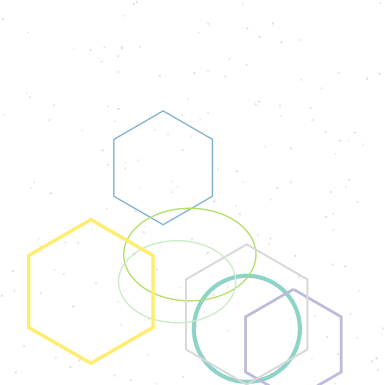[{"shape": "circle", "thickness": 3, "radius": 0.69, "center": [0.641, 0.146]}, {"shape": "hexagon", "thickness": 2, "radius": 0.72, "center": [0.762, 0.105]}, {"shape": "hexagon", "thickness": 1, "radius": 0.74, "center": [0.424, 0.564]}, {"shape": "oval", "thickness": 1, "radius": 0.86, "center": [0.493, 0.339]}, {"shape": "hexagon", "thickness": 1.5, "radius": 0.91, "center": [0.641, 0.183]}, {"shape": "oval", "thickness": 1, "radius": 0.76, "center": [0.46, 0.268]}, {"shape": "hexagon", "thickness": 2.5, "radius": 0.93, "center": [0.236, 0.243]}]